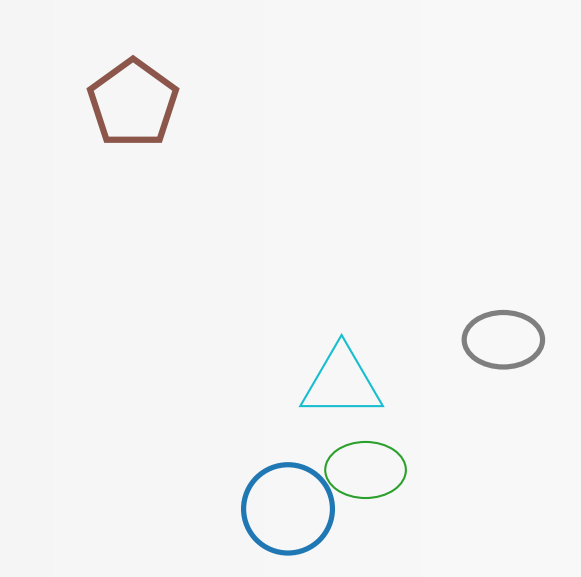[{"shape": "circle", "thickness": 2.5, "radius": 0.38, "center": [0.496, 0.118]}, {"shape": "oval", "thickness": 1, "radius": 0.35, "center": [0.629, 0.185]}, {"shape": "pentagon", "thickness": 3, "radius": 0.39, "center": [0.229, 0.82]}, {"shape": "oval", "thickness": 2.5, "radius": 0.34, "center": [0.866, 0.411]}, {"shape": "triangle", "thickness": 1, "radius": 0.41, "center": [0.588, 0.337]}]